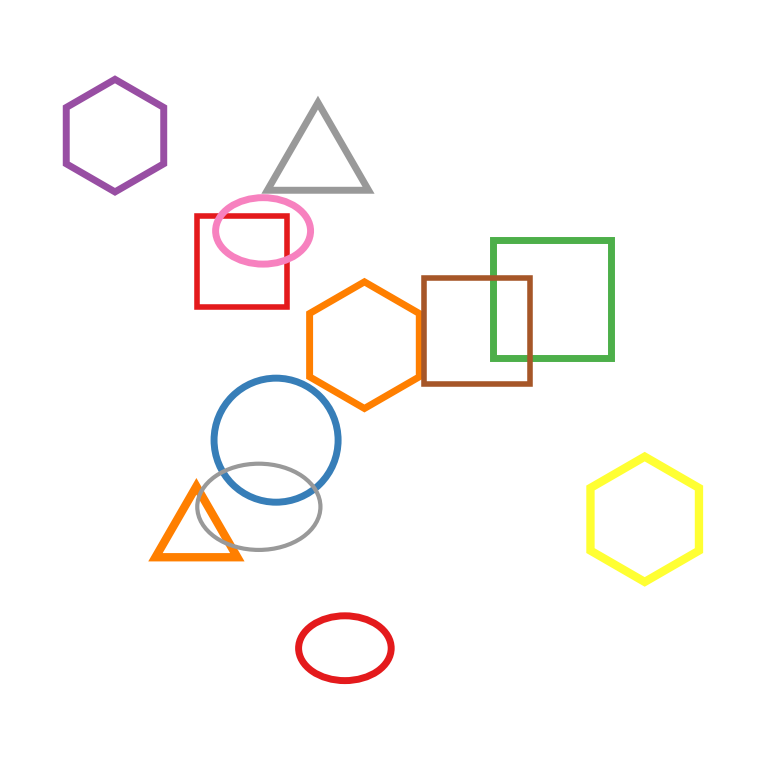[{"shape": "oval", "thickness": 2.5, "radius": 0.3, "center": [0.448, 0.158]}, {"shape": "square", "thickness": 2, "radius": 0.29, "center": [0.314, 0.661]}, {"shape": "circle", "thickness": 2.5, "radius": 0.4, "center": [0.359, 0.428]}, {"shape": "square", "thickness": 2.5, "radius": 0.38, "center": [0.717, 0.612]}, {"shape": "hexagon", "thickness": 2.5, "radius": 0.37, "center": [0.149, 0.824]}, {"shape": "hexagon", "thickness": 2.5, "radius": 0.41, "center": [0.473, 0.552]}, {"shape": "triangle", "thickness": 3, "radius": 0.31, "center": [0.255, 0.307]}, {"shape": "hexagon", "thickness": 3, "radius": 0.41, "center": [0.837, 0.326]}, {"shape": "square", "thickness": 2, "radius": 0.34, "center": [0.62, 0.57]}, {"shape": "oval", "thickness": 2.5, "radius": 0.31, "center": [0.342, 0.7]}, {"shape": "oval", "thickness": 1.5, "radius": 0.4, "center": [0.336, 0.342]}, {"shape": "triangle", "thickness": 2.5, "radius": 0.38, "center": [0.413, 0.791]}]